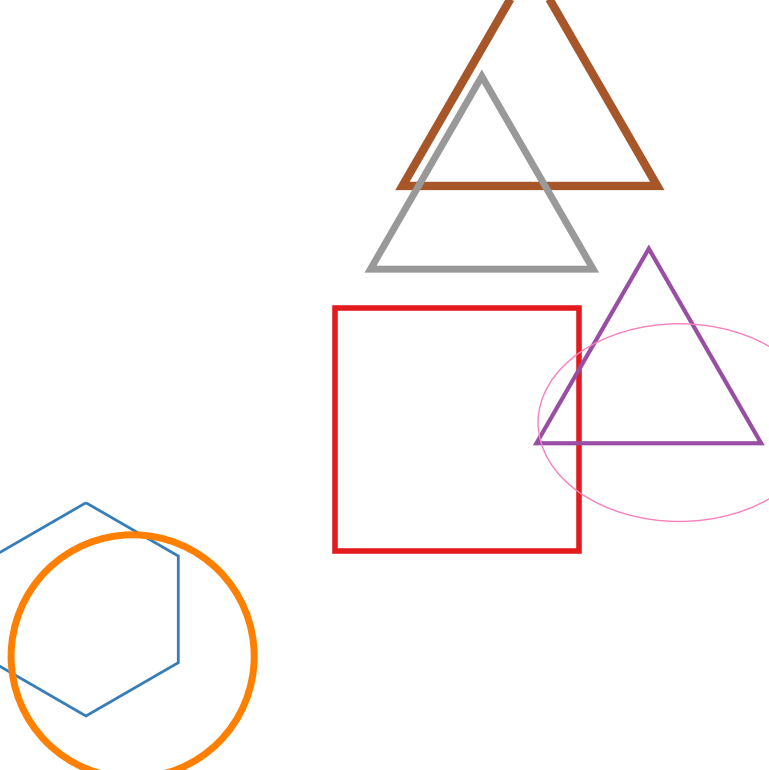[{"shape": "square", "thickness": 2, "radius": 0.79, "center": [0.593, 0.442]}, {"shape": "hexagon", "thickness": 1, "radius": 0.69, "center": [0.112, 0.209]}, {"shape": "triangle", "thickness": 1.5, "radius": 0.84, "center": [0.843, 0.509]}, {"shape": "circle", "thickness": 2.5, "radius": 0.79, "center": [0.172, 0.148]}, {"shape": "triangle", "thickness": 3, "radius": 0.96, "center": [0.688, 0.854]}, {"shape": "oval", "thickness": 0.5, "radius": 0.92, "center": [0.882, 0.451]}, {"shape": "triangle", "thickness": 2.5, "radius": 0.83, "center": [0.626, 0.734]}]